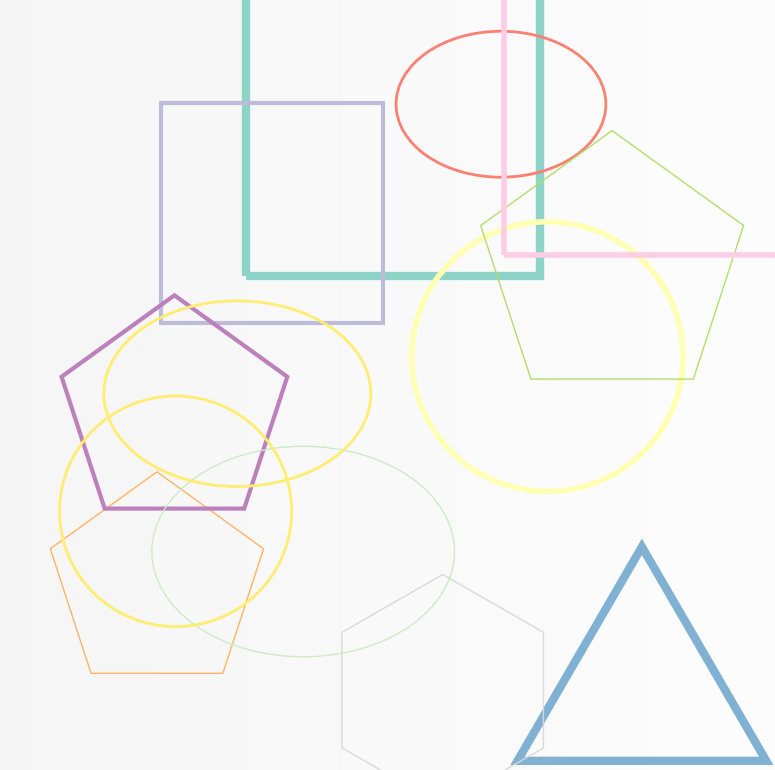[{"shape": "square", "thickness": 3, "radius": 0.95, "center": [0.507, 0.832]}, {"shape": "circle", "thickness": 2, "radius": 0.88, "center": [0.706, 0.537]}, {"shape": "square", "thickness": 1.5, "radius": 0.72, "center": [0.351, 0.724]}, {"shape": "oval", "thickness": 1, "radius": 0.68, "center": [0.646, 0.865]}, {"shape": "triangle", "thickness": 3, "radius": 0.93, "center": [0.828, 0.105]}, {"shape": "pentagon", "thickness": 0.5, "radius": 0.72, "center": [0.203, 0.243]}, {"shape": "pentagon", "thickness": 0.5, "radius": 0.89, "center": [0.79, 0.652]}, {"shape": "square", "thickness": 2, "radius": 0.96, "center": [0.843, 0.861]}, {"shape": "hexagon", "thickness": 0.5, "radius": 0.75, "center": [0.571, 0.104]}, {"shape": "pentagon", "thickness": 1.5, "radius": 0.77, "center": [0.225, 0.463]}, {"shape": "oval", "thickness": 0.5, "radius": 0.98, "center": [0.391, 0.284]}, {"shape": "oval", "thickness": 1, "radius": 0.86, "center": [0.306, 0.489]}, {"shape": "circle", "thickness": 1, "radius": 0.75, "center": [0.227, 0.336]}]